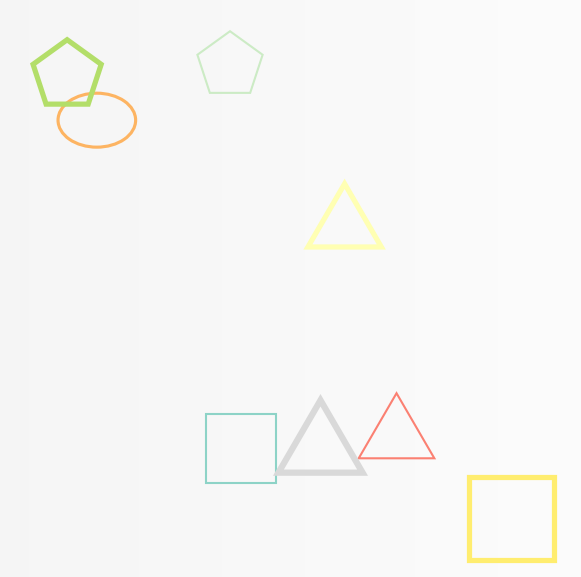[{"shape": "square", "thickness": 1, "radius": 0.3, "center": [0.415, 0.223]}, {"shape": "triangle", "thickness": 2.5, "radius": 0.36, "center": [0.593, 0.608]}, {"shape": "triangle", "thickness": 1, "radius": 0.38, "center": [0.682, 0.243]}, {"shape": "oval", "thickness": 1.5, "radius": 0.33, "center": [0.167, 0.791]}, {"shape": "pentagon", "thickness": 2.5, "radius": 0.31, "center": [0.115, 0.869]}, {"shape": "triangle", "thickness": 3, "radius": 0.42, "center": [0.551, 0.222]}, {"shape": "pentagon", "thickness": 1, "radius": 0.3, "center": [0.396, 0.886]}, {"shape": "square", "thickness": 2.5, "radius": 0.36, "center": [0.88, 0.101]}]